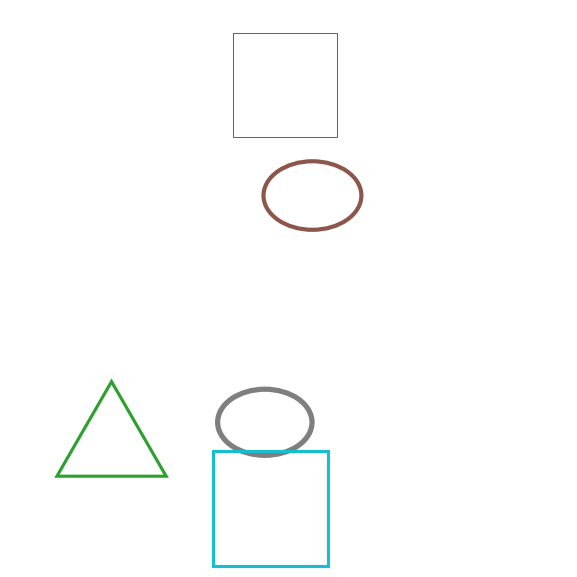[{"shape": "square", "thickness": 0.5, "radius": 0.45, "center": [0.493, 0.851]}, {"shape": "triangle", "thickness": 1.5, "radius": 0.55, "center": [0.193, 0.229]}, {"shape": "oval", "thickness": 2, "radius": 0.42, "center": [0.541, 0.661]}, {"shape": "oval", "thickness": 2.5, "radius": 0.41, "center": [0.459, 0.268]}, {"shape": "square", "thickness": 1.5, "radius": 0.5, "center": [0.469, 0.119]}]